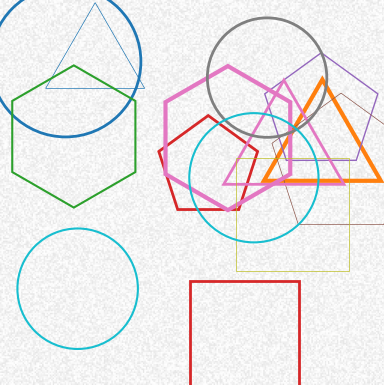[{"shape": "circle", "thickness": 2, "radius": 0.98, "center": [0.17, 0.84]}, {"shape": "triangle", "thickness": 0.5, "radius": 0.74, "center": [0.247, 0.845]}, {"shape": "triangle", "thickness": 3, "radius": 0.88, "center": [0.837, 0.618]}, {"shape": "hexagon", "thickness": 1.5, "radius": 0.92, "center": [0.192, 0.645]}, {"shape": "pentagon", "thickness": 2, "radius": 0.67, "center": [0.541, 0.565]}, {"shape": "square", "thickness": 2, "radius": 0.71, "center": [0.635, 0.128]}, {"shape": "pentagon", "thickness": 1, "radius": 0.77, "center": [0.835, 0.708]}, {"shape": "pentagon", "thickness": 0.5, "radius": 0.94, "center": [0.886, 0.569]}, {"shape": "hexagon", "thickness": 3, "radius": 0.94, "center": [0.592, 0.641]}, {"shape": "triangle", "thickness": 2, "radius": 0.9, "center": [0.737, 0.611]}, {"shape": "circle", "thickness": 2, "radius": 0.78, "center": [0.694, 0.798]}, {"shape": "square", "thickness": 0.5, "radius": 0.73, "center": [0.76, 0.443]}, {"shape": "circle", "thickness": 1.5, "radius": 0.84, "center": [0.659, 0.538]}, {"shape": "circle", "thickness": 1.5, "radius": 0.78, "center": [0.202, 0.25]}]